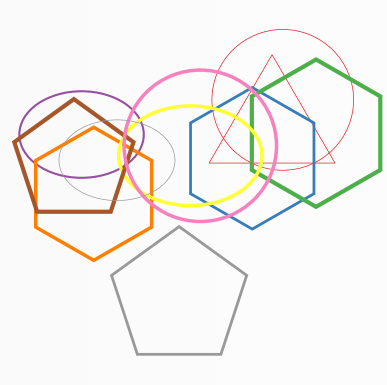[{"shape": "circle", "thickness": 0.5, "radius": 0.91, "center": [0.73, 0.741]}, {"shape": "triangle", "thickness": 0.5, "radius": 0.94, "center": [0.702, 0.67]}, {"shape": "hexagon", "thickness": 2, "radius": 0.92, "center": [0.651, 0.589]}, {"shape": "hexagon", "thickness": 3, "radius": 0.96, "center": [0.816, 0.654]}, {"shape": "oval", "thickness": 1.5, "radius": 0.8, "center": [0.21, 0.651]}, {"shape": "hexagon", "thickness": 2.5, "radius": 0.86, "center": [0.242, 0.497]}, {"shape": "oval", "thickness": 2.5, "radius": 0.92, "center": [0.491, 0.595]}, {"shape": "pentagon", "thickness": 3, "radius": 0.81, "center": [0.191, 0.581]}, {"shape": "circle", "thickness": 2.5, "radius": 0.98, "center": [0.517, 0.621]}, {"shape": "pentagon", "thickness": 2, "radius": 0.92, "center": [0.462, 0.228]}, {"shape": "oval", "thickness": 0.5, "radius": 0.75, "center": [0.302, 0.584]}]